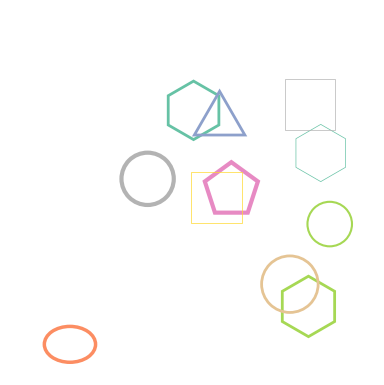[{"shape": "hexagon", "thickness": 2, "radius": 0.38, "center": [0.503, 0.713]}, {"shape": "hexagon", "thickness": 0.5, "radius": 0.37, "center": [0.833, 0.603]}, {"shape": "oval", "thickness": 2.5, "radius": 0.33, "center": [0.182, 0.106]}, {"shape": "triangle", "thickness": 2, "radius": 0.38, "center": [0.57, 0.687]}, {"shape": "pentagon", "thickness": 3, "radius": 0.36, "center": [0.601, 0.506]}, {"shape": "hexagon", "thickness": 2, "radius": 0.39, "center": [0.801, 0.204]}, {"shape": "circle", "thickness": 1.5, "radius": 0.29, "center": [0.856, 0.418]}, {"shape": "square", "thickness": 0.5, "radius": 0.33, "center": [0.562, 0.487]}, {"shape": "circle", "thickness": 2, "radius": 0.37, "center": [0.753, 0.262]}, {"shape": "circle", "thickness": 3, "radius": 0.34, "center": [0.383, 0.536]}, {"shape": "square", "thickness": 0.5, "radius": 0.33, "center": [0.805, 0.728]}]